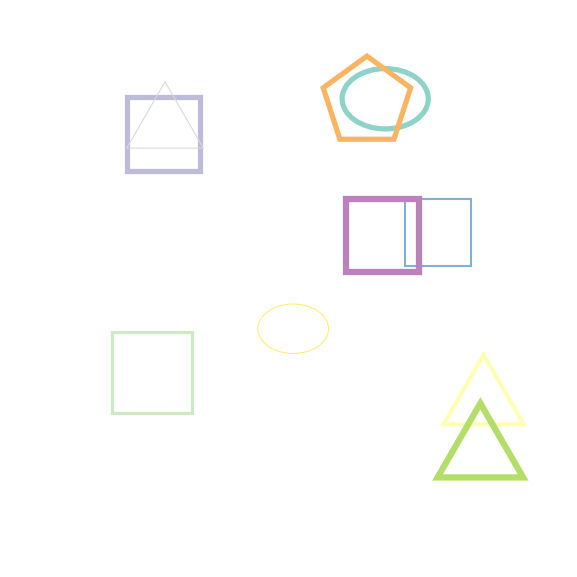[{"shape": "oval", "thickness": 2.5, "radius": 0.37, "center": [0.667, 0.828]}, {"shape": "triangle", "thickness": 2, "radius": 0.4, "center": [0.837, 0.304]}, {"shape": "square", "thickness": 2.5, "radius": 0.32, "center": [0.283, 0.767]}, {"shape": "square", "thickness": 1, "radius": 0.29, "center": [0.758, 0.596]}, {"shape": "pentagon", "thickness": 2.5, "radius": 0.4, "center": [0.635, 0.822]}, {"shape": "triangle", "thickness": 3, "radius": 0.43, "center": [0.832, 0.215]}, {"shape": "triangle", "thickness": 0.5, "radius": 0.38, "center": [0.286, 0.781]}, {"shape": "square", "thickness": 3, "radius": 0.32, "center": [0.662, 0.592]}, {"shape": "square", "thickness": 1.5, "radius": 0.35, "center": [0.262, 0.354]}, {"shape": "oval", "thickness": 0.5, "radius": 0.31, "center": [0.508, 0.43]}]